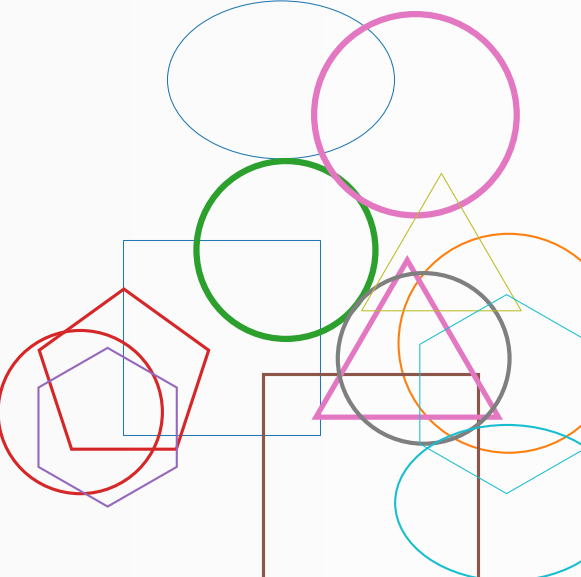[{"shape": "square", "thickness": 0.5, "radius": 0.85, "center": [0.38, 0.415]}, {"shape": "oval", "thickness": 0.5, "radius": 0.98, "center": [0.483, 0.861]}, {"shape": "circle", "thickness": 1, "radius": 0.95, "center": [0.875, 0.405]}, {"shape": "circle", "thickness": 3, "radius": 0.77, "center": [0.492, 0.566]}, {"shape": "circle", "thickness": 1.5, "radius": 0.71, "center": [0.138, 0.286]}, {"shape": "pentagon", "thickness": 1.5, "radius": 0.77, "center": [0.213, 0.345]}, {"shape": "hexagon", "thickness": 1, "radius": 0.69, "center": [0.185, 0.259]}, {"shape": "square", "thickness": 1.5, "radius": 0.93, "center": [0.637, 0.166]}, {"shape": "triangle", "thickness": 2.5, "radius": 0.91, "center": [0.701, 0.367]}, {"shape": "circle", "thickness": 3, "radius": 0.87, "center": [0.715, 0.8]}, {"shape": "circle", "thickness": 2, "radius": 0.74, "center": [0.729, 0.379]}, {"shape": "triangle", "thickness": 0.5, "radius": 0.79, "center": [0.759, 0.54]}, {"shape": "hexagon", "thickness": 0.5, "radius": 0.86, "center": [0.872, 0.317]}, {"shape": "oval", "thickness": 1, "radius": 0.96, "center": [0.873, 0.128]}]